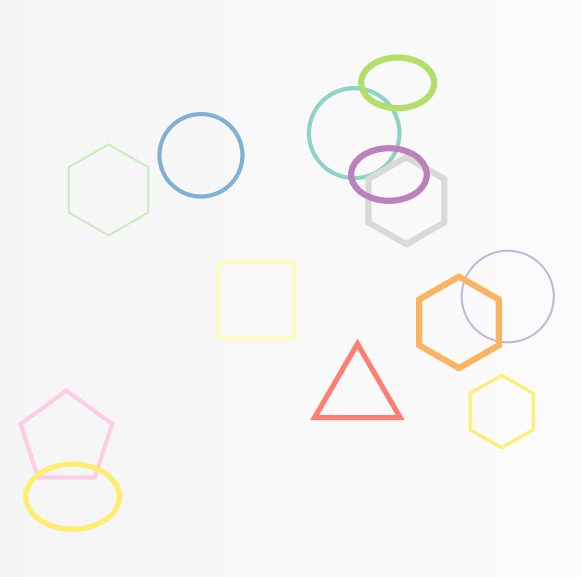[{"shape": "circle", "thickness": 2, "radius": 0.39, "center": [0.609, 0.769]}, {"shape": "square", "thickness": 1.5, "radius": 0.33, "center": [0.44, 0.479]}, {"shape": "circle", "thickness": 1, "radius": 0.4, "center": [0.874, 0.486]}, {"shape": "triangle", "thickness": 2.5, "radius": 0.43, "center": [0.615, 0.319]}, {"shape": "circle", "thickness": 2, "radius": 0.36, "center": [0.346, 0.73]}, {"shape": "hexagon", "thickness": 3, "radius": 0.4, "center": [0.79, 0.441]}, {"shape": "oval", "thickness": 3, "radius": 0.31, "center": [0.684, 0.856]}, {"shape": "pentagon", "thickness": 2, "radius": 0.41, "center": [0.114, 0.239]}, {"shape": "hexagon", "thickness": 3, "radius": 0.38, "center": [0.699, 0.652]}, {"shape": "oval", "thickness": 3, "radius": 0.33, "center": [0.669, 0.697]}, {"shape": "hexagon", "thickness": 1, "radius": 0.39, "center": [0.187, 0.67]}, {"shape": "oval", "thickness": 2.5, "radius": 0.4, "center": [0.125, 0.139]}, {"shape": "hexagon", "thickness": 1.5, "radius": 0.31, "center": [0.863, 0.286]}]